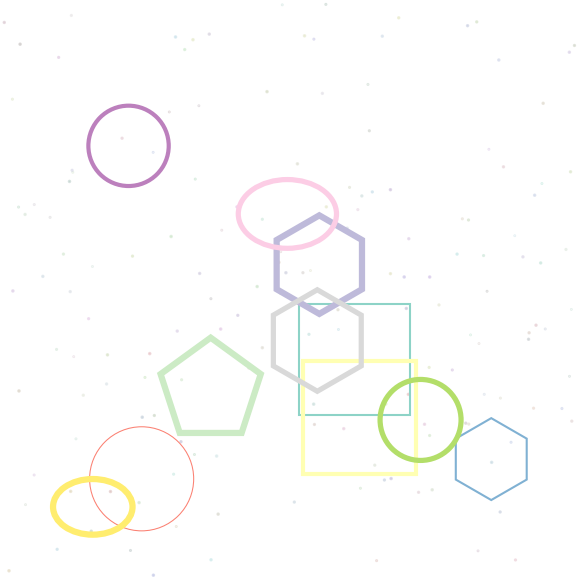[{"shape": "square", "thickness": 1, "radius": 0.48, "center": [0.614, 0.377]}, {"shape": "square", "thickness": 2, "radius": 0.49, "center": [0.622, 0.276]}, {"shape": "hexagon", "thickness": 3, "radius": 0.43, "center": [0.553, 0.541]}, {"shape": "circle", "thickness": 0.5, "radius": 0.45, "center": [0.245, 0.17]}, {"shape": "hexagon", "thickness": 1, "radius": 0.35, "center": [0.851, 0.204]}, {"shape": "circle", "thickness": 2.5, "radius": 0.35, "center": [0.728, 0.272]}, {"shape": "oval", "thickness": 2.5, "radius": 0.43, "center": [0.498, 0.629]}, {"shape": "hexagon", "thickness": 2.5, "radius": 0.44, "center": [0.549, 0.409]}, {"shape": "circle", "thickness": 2, "radius": 0.35, "center": [0.223, 0.747]}, {"shape": "pentagon", "thickness": 3, "radius": 0.46, "center": [0.365, 0.323]}, {"shape": "oval", "thickness": 3, "radius": 0.34, "center": [0.161, 0.121]}]